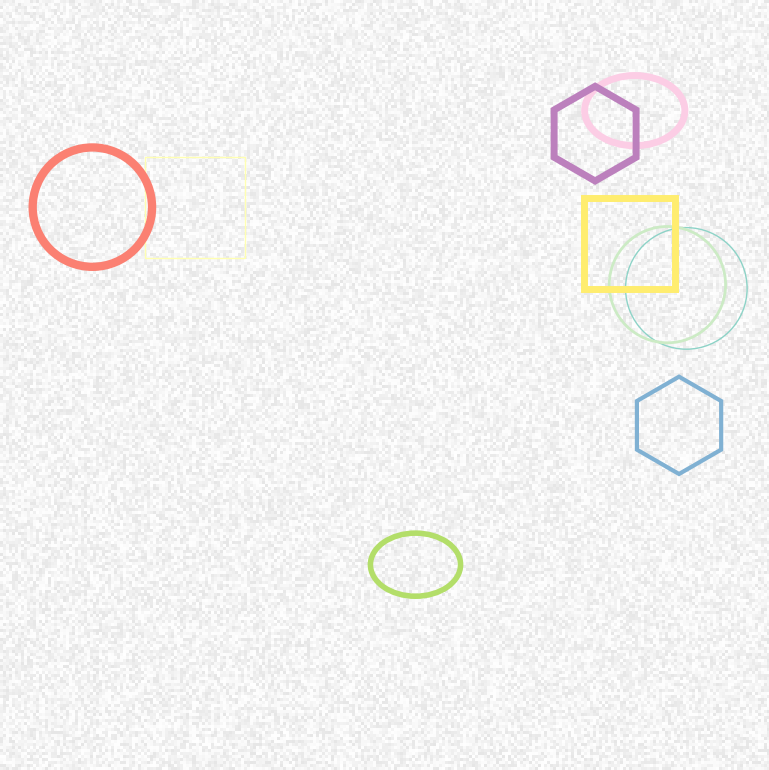[{"shape": "circle", "thickness": 0.5, "radius": 0.39, "center": [0.891, 0.625]}, {"shape": "square", "thickness": 0.5, "radius": 0.33, "center": [0.253, 0.73]}, {"shape": "circle", "thickness": 3, "radius": 0.39, "center": [0.12, 0.731]}, {"shape": "hexagon", "thickness": 1.5, "radius": 0.32, "center": [0.882, 0.448]}, {"shape": "oval", "thickness": 2, "radius": 0.29, "center": [0.54, 0.267]}, {"shape": "oval", "thickness": 2.5, "radius": 0.33, "center": [0.824, 0.856]}, {"shape": "hexagon", "thickness": 2.5, "radius": 0.31, "center": [0.773, 0.826]}, {"shape": "circle", "thickness": 1, "radius": 0.38, "center": [0.867, 0.63]}, {"shape": "square", "thickness": 2.5, "radius": 0.3, "center": [0.817, 0.684]}]